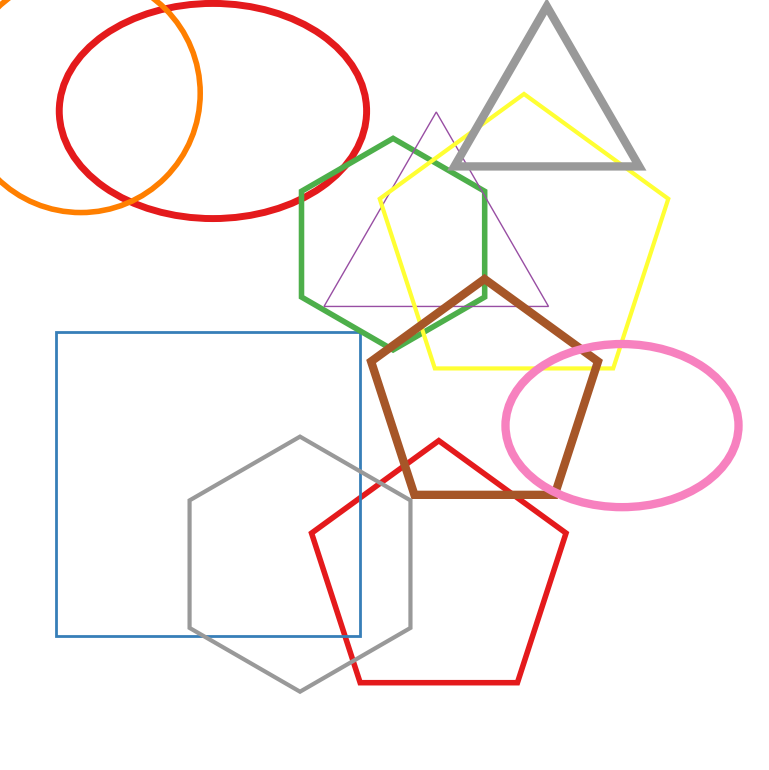[{"shape": "oval", "thickness": 2.5, "radius": 1.0, "center": [0.277, 0.856]}, {"shape": "pentagon", "thickness": 2, "radius": 0.87, "center": [0.57, 0.254]}, {"shape": "square", "thickness": 1, "radius": 0.99, "center": [0.27, 0.371]}, {"shape": "hexagon", "thickness": 2, "radius": 0.69, "center": [0.511, 0.683]}, {"shape": "triangle", "thickness": 0.5, "radius": 0.84, "center": [0.567, 0.686]}, {"shape": "circle", "thickness": 2, "radius": 0.77, "center": [0.105, 0.879]}, {"shape": "pentagon", "thickness": 1.5, "radius": 0.99, "center": [0.681, 0.681]}, {"shape": "pentagon", "thickness": 3, "radius": 0.77, "center": [0.629, 0.483]}, {"shape": "oval", "thickness": 3, "radius": 0.76, "center": [0.808, 0.447]}, {"shape": "triangle", "thickness": 3, "radius": 0.69, "center": [0.71, 0.853]}, {"shape": "hexagon", "thickness": 1.5, "radius": 0.83, "center": [0.39, 0.267]}]